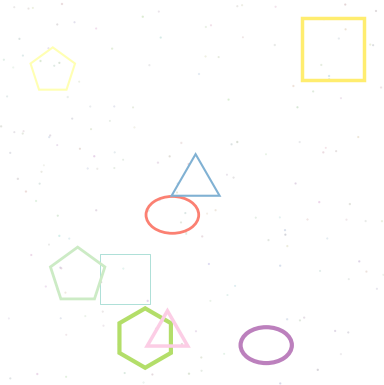[{"shape": "square", "thickness": 0.5, "radius": 0.33, "center": [0.324, 0.275]}, {"shape": "pentagon", "thickness": 1.5, "radius": 0.3, "center": [0.137, 0.816]}, {"shape": "oval", "thickness": 2, "radius": 0.34, "center": [0.448, 0.442]}, {"shape": "triangle", "thickness": 1.5, "radius": 0.36, "center": [0.508, 0.528]}, {"shape": "hexagon", "thickness": 3, "radius": 0.39, "center": [0.377, 0.122]}, {"shape": "triangle", "thickness": 2.5, "radius": 0.3, "center": [0.435, 0.132]}, {"shape": "oval", "thickness": 3, "radius": 0.33, "center": [0.691, 0.104]}, {"shape": "pentagon", "thickness": 2, "radius": 0.37, "center": [0.202, 0.284]}, {"shape": "square", "thickness": 2.5, "radius": 0.4, "center": [0.866, 0.873]}]